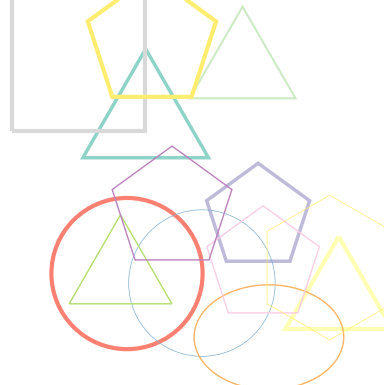[{"shape": "triangle", "thickness": 2.5, "radius": 0.94, "center": [0.378, 0.684]}, {"shape": "triangle", "thickness": 3, "radius": 0.8, "center": [0.88, 0.225]}, {"shape": "pentagon", "thickness": 2.5, "radius": 0.7, "center": [0.67, 0.435]}, {"shape": "circle", "thickness": 3, "radius": 0.98, "center": [0.33, 0.289]}, {"shape": "circle", "thickness": 0.5, "radius": 0.95, "center": [0.524, 0.265]}, {"shape": "oval", "thickness": 1, "radius": 0.97, "center": [0.699, 0.124]}, {"shape": "triangle", "thickness": 1, "radius": 0.77, "center": [0.313, 0.288]}, {"shape": "pentagon", "thickness": 1, "radius": 0.77, "center": [0.683, 0.312]}, {"shape": "square", "thickness": 3, "radius": 0.86, "center": [0.204, 0.832]}, {"shape": "pentagon", "thickness": 1, "radius": 0.82, "center": [0.447, 0.457]}, {"shape": "triangle", "thickness": 1.5, "radius": 0.79, "center": [0.63, 0.824]}, {"shape": "pentagon", "thickness": 3, "radius": 0.88, "center": [0.395, 0.89]}, {"shape": "hexagon", "thickness": 0.5, "radius": 0.94, "center": [0.856, 0.305]}]